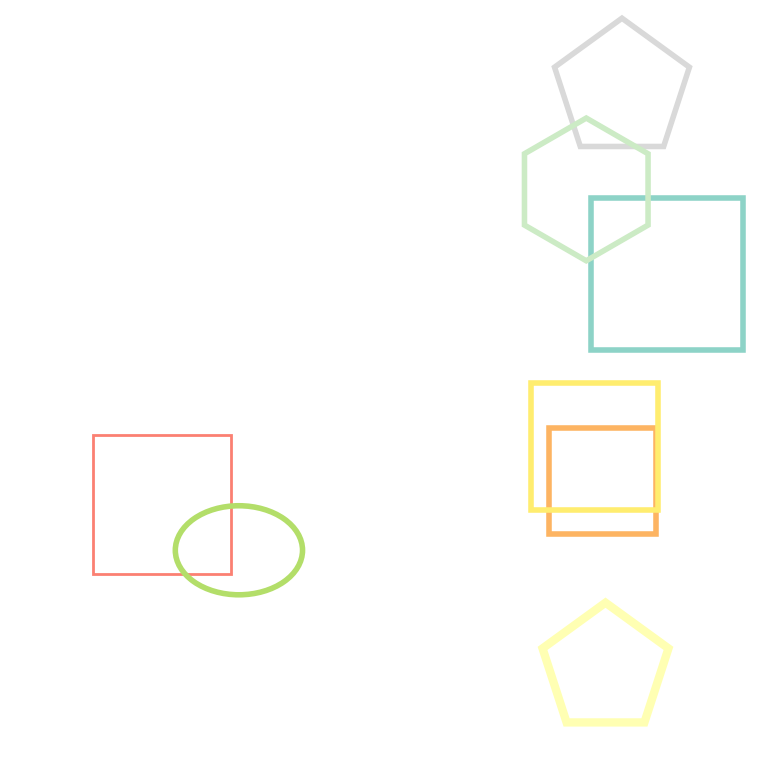[{"shape": "square", "thickness": 2, "radius": 0.49, "center": [0.866, 0.644]}, {"shape": "pentagon", "thickness": 3, "radius": 0.43, "center": [0.786, 0.131]}, {"shape": "square", "thickness": 1, "radius": 0.45, "center": [0.21, 0.345]}, {"shape": "square", "thickness": 2, "radius": 0.35, "center": [0.782, 0.375]}, {"shape": "oval", "thickness": 2, "radius": 0.41, "center": [0.31, 0.285]}, {"shape": "pentagon", "thickness": 2, "radius": 0.46, "center": [0.808, 0.884]}, {"shape": "hexagon", "thickness": 2, "radius": 0.46, "center": [0.761, 0.754]}, {"shape": "square", "thickness": 2, "radius": 0.41, "center": [0.772, 0.42]}]